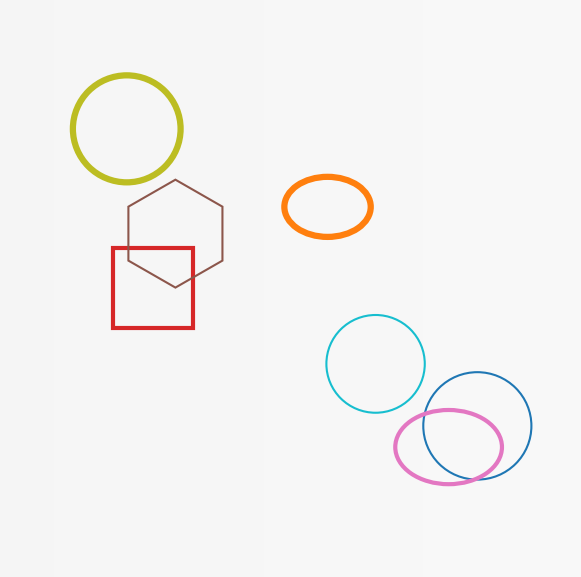[{"shape": "circle", "thickness": 1, "radius": 0.47, "center": [0.821, 0.262]}, {"shape": "oval", "thickness": 3, "radius": 0.37, "center": [0.564, 0.641]}, {"shape": "square", "thickness": 2, "radius": 0.34, "center": [0.264, 0.5]}, {"shape": "hexagon", "thickness": 1, "radius": 0.47, "center": [0.302, 0.595]}, {"shape": "oval", "thickness": 2, "radius": 0.46, "center": [0.772, 0.225]}, {"shape": "circle", "thickness": 3, "radius": 0.46, "center": [0.218, 0.776]}, {"shape": "circle", "thickness": 1, "radius": 0.42, "center": [0.646, 0.369]}]